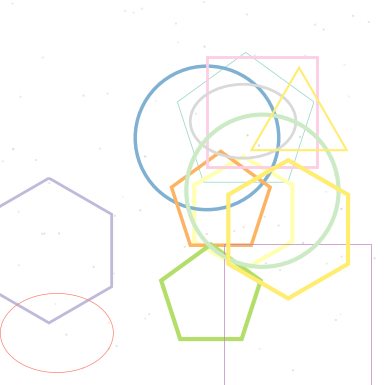[{"shape": "pentagon", "thickness": 0.5, "radius": 0.93, "center": [0.638, 0.678]}, {"shape": "hexagon", "thickness": 3, "radius": 0.74, "center": [0.632, 0.446]}, {"shape": "hexagon", "thickness": 2, "radius": 0.94, "center": [0.127, 0.349]}, {"shape": "oval", "thickness": 0.5, "radius": 0.73, "center": [0.148, 0.135]}, {"shape": "circle", "thickness": 2.5, "radius": 0.93, "center": [0.538, 0.642]}, {"shape": "pentagon", "thickness": 2.5, "radius": 0.67, "center": [0.574, 0.472]}, {"shape": "pentagon", "thickness": 3, "radius": 0.68, "center": [0.548, 0.229]}, {"shape": "square", "thickness": 2, "radius": 0.71, "center": [0.681, 0.71]}, {"shape": "oval", "thickness": 2, "radius": 0.69, "center": [0.631, 0.685]}, {"shape": "square", "thickness": 0.5, "radius": 0.95, "center": [0.774, 0.177]}, {"shape": "circle", "thickness": 3, "radius": 0.99, "center": [0.682, 0.505]}, {"shape": "triangle", "thickness": 1.5, "radius": 0.71, "center": [0.777, 0.681]}, {"shape": "hexagon", "thickness": 3, "radius": 0.9, "center": [0.749, 0.404]}]